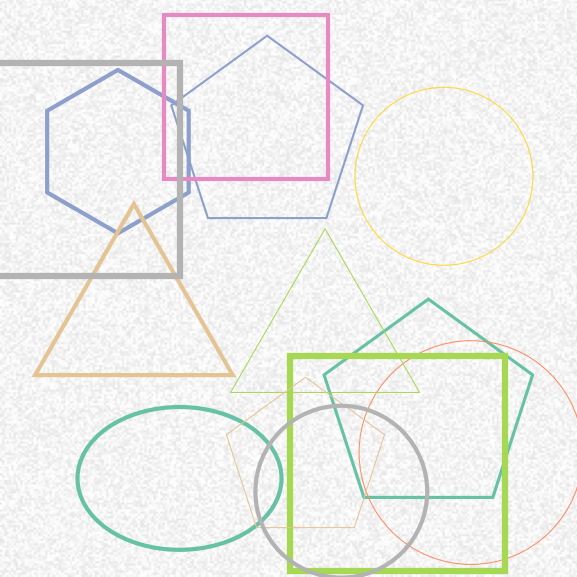[{"shape": "pentagon", "thickness": 1.5, "radius": 0.95, "center": [0.742, 0.291]}, {"shape": "oval", "thickness": 2, "radius": 0.88, "center": [0.311, 0.171]}, {"shape": "circle", "thickness": 0.5, "radius": 0.97, "center": [0.815, 0.215]}, {"shape": "hexagon", "thickness": 2, "radius": 0.71, "center": [0.204, 0.737]}, {"shape": "pentagon", "thickness": 1, "radius": 0.87, "center": [0.463, 0.763]}, {"shape": "square", "thickness": 2, "radius": 0.71, "center": [0.426, 0.831]}, {"shape": "triangle", "thickness": 0.5, "radius": 0.94, "center": [0.563, 0.414]}, {"shape": "square", "thickness": 3, "radius": 0.93, "center": [0.688, 0.196]}, {"shape": "circle", "thickness": 0.5, "radius": 0.77, "center": [0.769, 0.694]}, {"shape": "triangle", "thickness": 2, "radius": 0.99, "center": [0.232, 0.448]}, {"shape": "pentagon", "thickness": 0.5, "radius": 0.72, "center": [0.529, 0.202]}, {"shape": "circle", "thickness": 2, "radius": 0.74, "center": [0.591, 0.148]}, {"shape": "square", "thickness": 3, "radius": 0.93, "center": [0.127, 0.706]}]